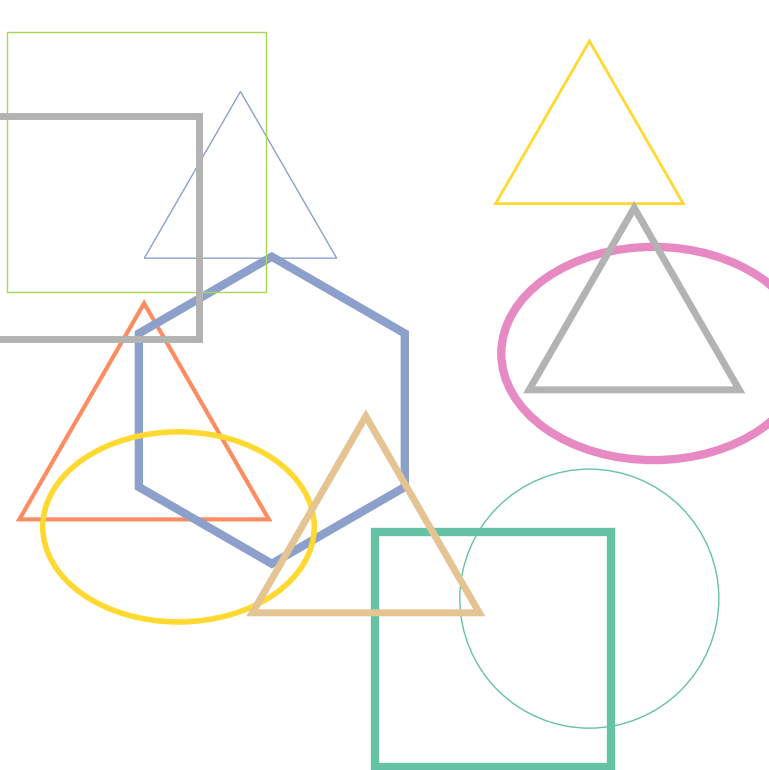[{"shape": "circle", "thickness": 0.5, "radius": 0.84, "center": [0.765, 0.223]}, {"shape": "square", "thickness": 3, "radius": 0.76, "center": [0.64, 0.157]}, {"shape": "triangle", "thickness": 1.5, "radius": 0.94, "center": [0.187, 0.419]}, {"shape": "triangle", "thickness": 0.5, "radius": 0.72, "center": [0.312, 0.737]}, {"shape": "hexagon", "thickness": 3, "radius": 1.0, "center": [0.353, 0.467]}, {"shape": "oval", "thickness": 3, "radius": 0.99, "center": [0.849, 0.541]}, {"shape": "square", "thickness": 0.5, "radius": 0.84, "center": [0.177, 0.79]}, {"shape": "triangle", "thickness": 1, "radius": 0.7, "center": [0.766, 0.806]}, {"shape": "oval", "thickness": 2, "radius": 0.88, "center": [0.232, 0.316]}, {"shape": "triangle", "thickness": 2.5, "radius": 0.85, "center": [0.475, 0.289]}, {"shape": "square", "thickness": 2.5, "radius": 0.72, "center": [0.114, 0.705]}, {"shape": "triangle", "thickness": 2.5, "radius": 0.79, "center": [0.824, 0.572]}]